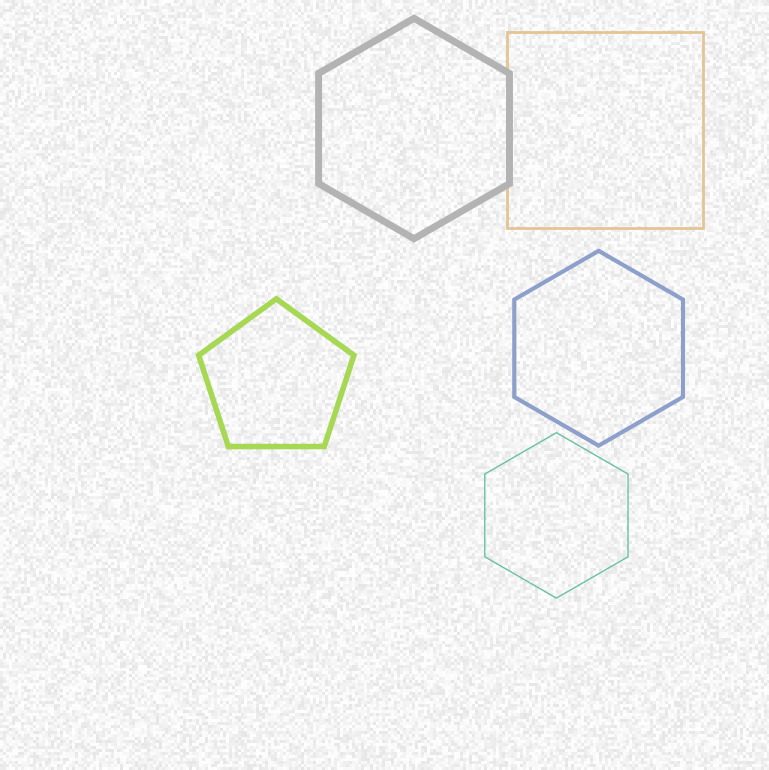[{"shape": "hexagon", "thickness": 0.5, "radius": 0.54, "center": [0.723, 0.331]}, {"shape": "hexagon", "thickness": 1.5, "radius": 0.63, "center": [0.777, 0.548]}, {"shape": "pentagon", "thickness": 2, "radius": 0.53, "center": [0.359, 0.506]}, {"shape": "square", "thickness": 1, "radius": 0.64, "center": [0.786, 0.831]}, {"shape": "hexagon", "thickness": 2.5, "radius": 0.72, "center": [0.538, 0.833]}]